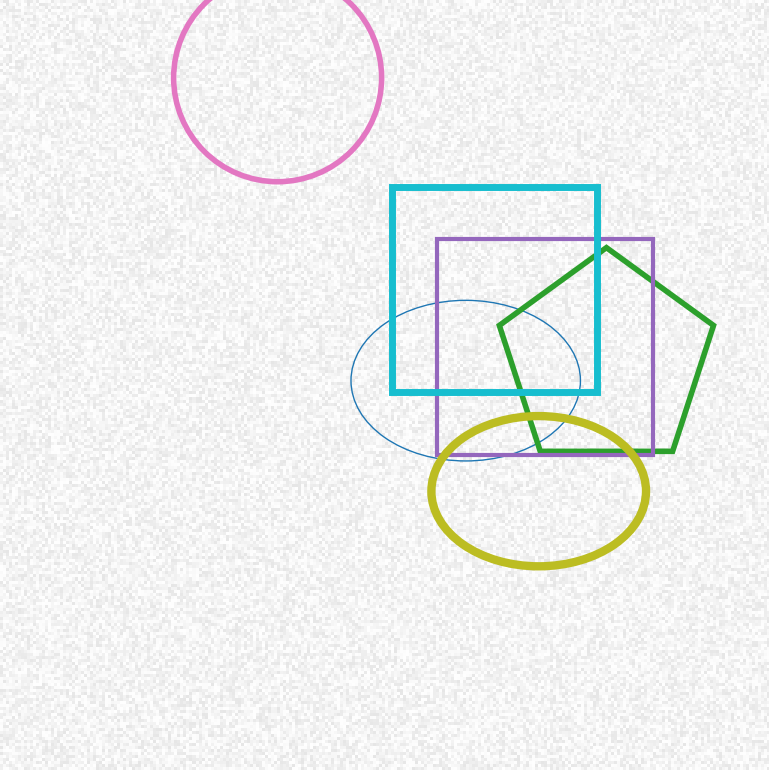[{"shape": "oval", "thickness": 0.5, "radius": 0.74, "center": [0.605, 0.506]}, {"shape": "pentagon", "thickness": 2, "radius": 0.73, "center": [0.788, 0.532]}, {"shape": "square", "thickness": 1.5, "radius": 0.7, "center": [0.708, 0.55]}, {"shape": "circle", "thickness": 2, "radius": 0.68, "center": [0.361, 0.899]}, {"shape": "oval", "thickness": 3, "radius": 0.7, "center": [0.7, 0.362]}, {"shape": "square", "thickness": 2.5, "radius": 0.66, "center": [0.643, 0.624]}]